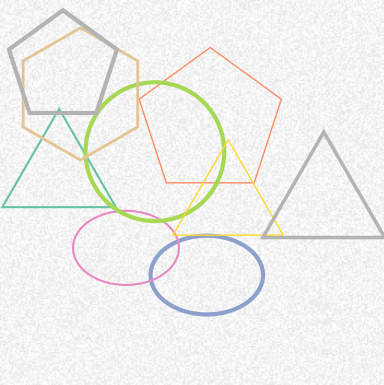[{"shape": "triangle", "thickness": 1.5, "radius": 0.85, "center": [0.154, 0.547]}, {"shape": "pentagon", "thickness": 1, "radius": 0.97, "center": [0.546, 0.682]}, {"shape": "oval", "thickness": 3, "radius": 0.73, "center": [0.537, 0.286]}, {"shape": "oval", "thickness": 1.5, "radius": 0.69, "center": [0.327, 0.356]}, {"shape": "circle", "thickness": 3, "radius": 0.9, "center": [0.402, 0.606]}, {"shape": "triangle", "thickness": 1, "radius": 0.83, "center": [0.593, 0.472]}, {"shape": "hexagon", "thickness": 2, "radius": 0.86, "center": [0.209, 0.756]}, {"shape": "triangle", "thickness": 2.5, "radius": 0.91, "center": [0.841, 0.474]}, {"shape": "pentagon", "thickness": 3, "radius": 0.74, "center": [0.163, 0.826]}]